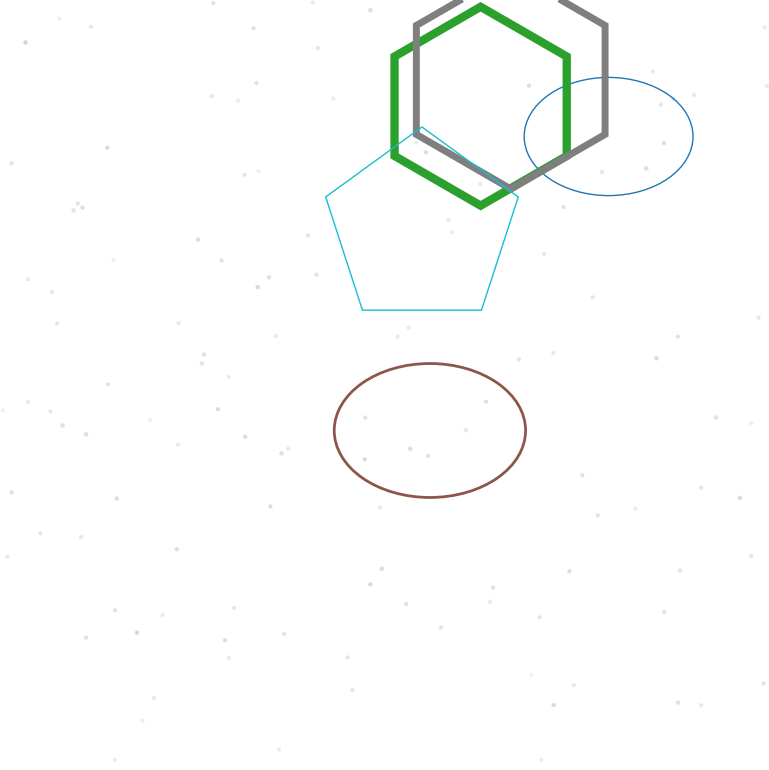[{"shape": "oval", "thickness": 0.5, "radius": 0.55, "center": [0.79, 0.823]}, {"shape": "hexagon", "thickness": 3, "radius": 0.65, "center": [0.624, 0.862]}, {"shape": "oval", "thickness": 1, "radius": 0.62, "center": [0.558, 0.441]}, {"shape": "hexagon", "thickness": 2.5, "radius": 0.71, "center": [0.663, 0.896]}, {"shape": "pentagon", "thickness": 0.5, "radius": 0.66, "center": [0.548, 0.704]}]